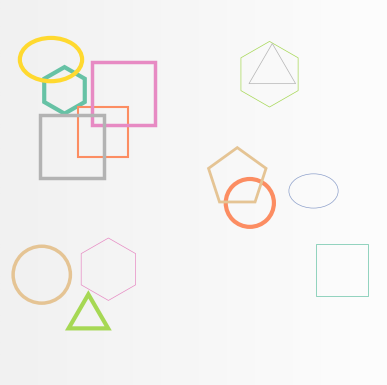[{"shape": "hexagon", "thickness": 3, "radius": 0.3, "center": [0.166, 0.765]}, {"shape": "square", "thickness": 0.5, "radius": 0.34, "center": [0.884, 0.299]}, {"shape": "circle", "thickness": 3, "radius": 0.31, "center": [0.645, 0.473]}, {"shape": "square", "thickness": 1.5, "radius": 0.33, "center": [0.266, 0.656]}, {"shape": "oval", "thickness": 0.5, "radius": 0.32, "center": [0.809, 0.504]}, {"shape": "hexagon", "thickness": 0.5, "radius": 0.41, "center": [0.28, 0.301]}, {"shape": "square", "thickness": 2.5, "radius": 0.41, "center": [0.319, 0.757]}, {"shape": "triangle", "thickness": 3, "radius": 0.29, "center": [0.228, 0.177]}, {"shape": "hexagon", "thickness": 0.5, "radius": 0.43, "center": [0.696, 0.807]}, {"shape": "oval", "thickness": 3, "radius": 0.4, "center": [0.132, 0.845]}, {"shape": "pentagon", "thickness": 2, "radius": 0.39, "center": [0.612, 0.539]}, {"shape": "circle", "thickness": 2.5, "radius": 0.37, "center": [0.108, 0.287]}, {"shape": "square", "thickness": 2.5, "radius": 0.41, "center": [0.186, 0.619]}, {"shape": "triangle", "thickness": 0.5, "radius": 0.35, "center": [0.703, 0.817]}]